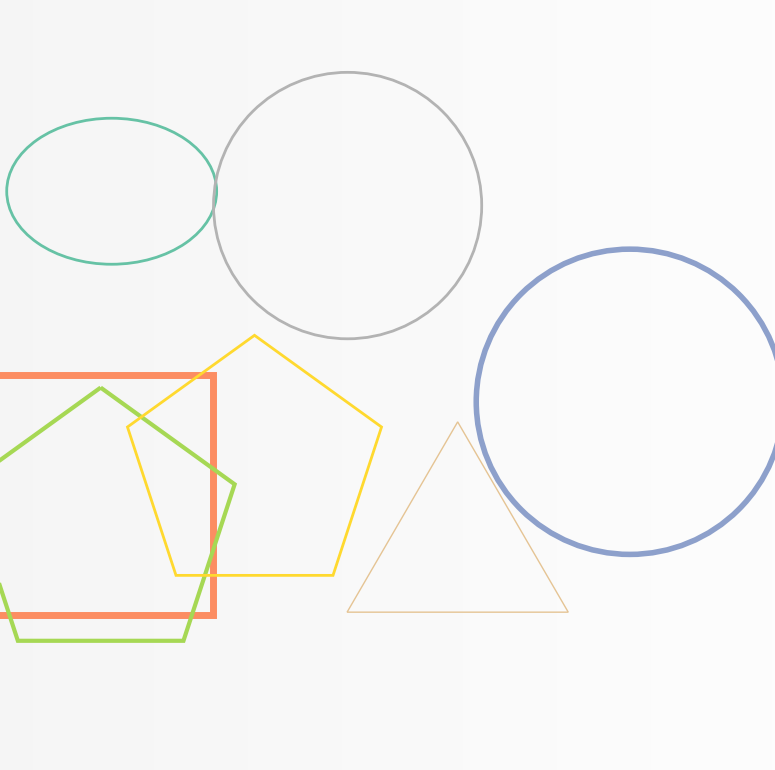[{"shape": "oval", "thickness": 1, "radius": 0.68, "center": [0.144, 0.752]}, {"shape": "square", "thickness": 2.5, "radius": 0.78, "center": [0.119, 0.357]}, {"shape": "circle", "thickness": 2, "radius": 0.99, "center": [0.813, 0.478]}, {"shape": "pentagon", "thickness": 1.5, "radius": 0.91, "center": [0.13, 0.315]}, {"shape": "pentagon", "thickness": 1, "radius": 0.86, "center": [0.328, 0.392]}, {"shape": "triangle", "thickness": 0.5, "radius": 0.82, "center": [0.591, 0.287]}, {"shape": "circle", "thickness": 1, "radius": 0.87, "center": [0.449, 0.733]}]